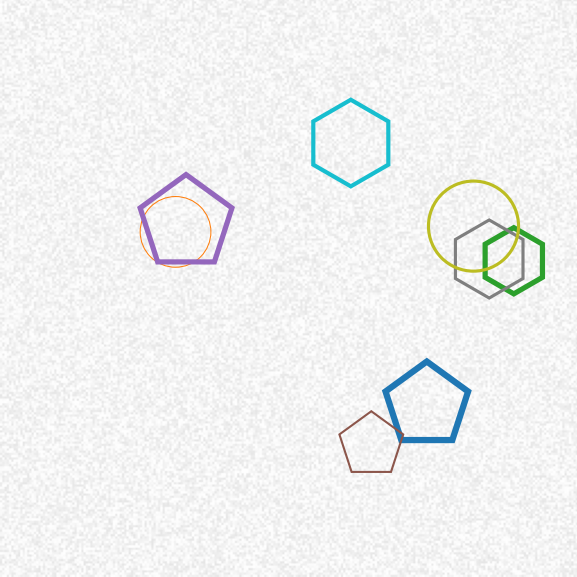[{"shape": "pentagon", "thickness": 3, "radius": 0.38, "center": [0.739, 0.298]}, {"shape": "circle", "thickness": 0.5, "radius": 0.31, "center": [0.304, 0.598]}, {"shape": "hexagon", "thickness": 2.5, "radius": 0.29, "center": [0.89, 0.548]}, {"shape": "pentagon", "thickness": 2.5, "radius": 0.42, "center": [0.322, 0.613]}, {"shape": "pentagon", "thickness": 1, "radius": 0.29, "center": [0.643, 0.229]}, {"shape": "hexagon", "thickness": 1.5, "radius": 0.34, "center": [0.847, 0.551]}, {"shape": "circle", "thickness": 1.5, "radius": 0.39, "center": [0.82, 0.608]}, {"shape": "hexagon", "thickness": 2, "radius": 0.37, "center": [0.607, 0.751]}]